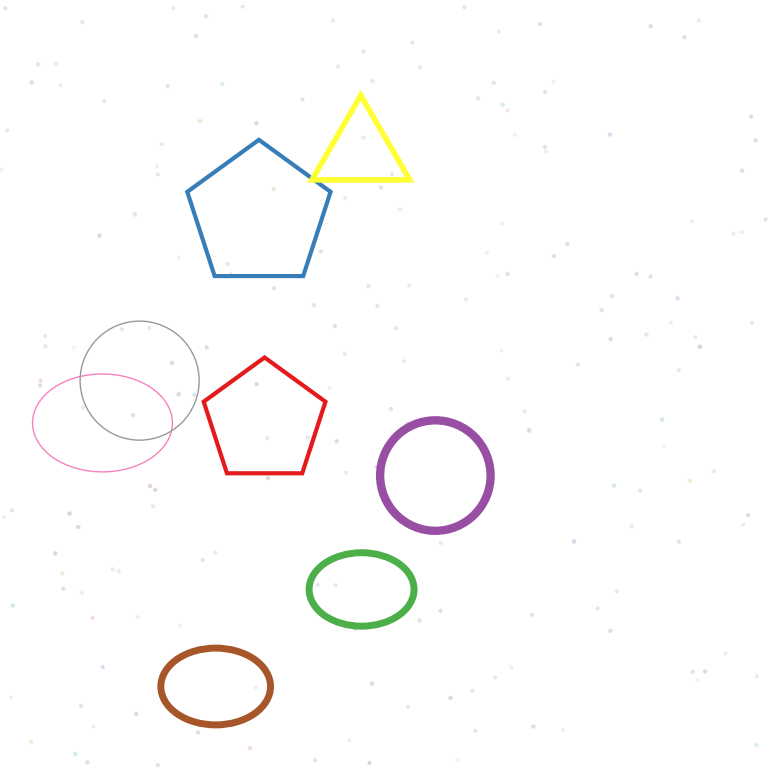[{"shape": "pentagon", "thickness": 1.5, "radius": 0.42, "center": [0.344, 0.453]}, {"shape": "pentagon", "thickness": 1.5, "radius": 0.49, "center": [0.336, 0.721]}, {"shape": "oval", "thickness": 2.5, "radius": 0.34, "center": [0.47, 0.234]}, {"shape": "circle", "thickness": 3, "radius": 0.36, "center": [0.565, 0.382]}, {"shape": "triangle", "thickness": 2, "radius": 0.37, "center": [0.469, 0.803]}, {"shape": "oval", "thickness": 2.5, "radius": 0.36, "center": [0.28, 0.108]}, {"shape": "oval", "thickness": 0.5, "radius": 0.45, "center": [0.133, 0.451]}, {"shape": "circle", "thickness": 0.5, "radius": 0.39, "center": [0.181, 0.506]}]